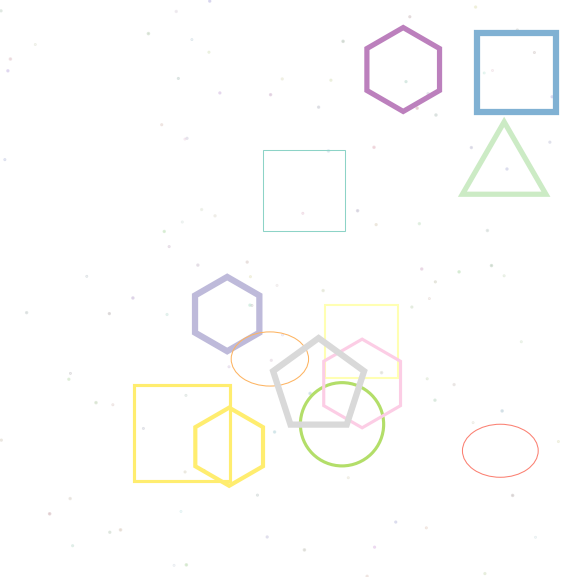[{"shape": "square", "thickness": 0.5, "radius": 0.35, "center": [0.526, 0.669]}, {"shape": "square", "thickness": 1, "radius": 0.32, "center": [0.625, 0.407]}, {"shape": "hexagon", "thickness": 3, "radius": 0.32, "center": [0.393, 0.455]}, {"shape": "oval", "thickness": 0.5, "radius": 0.33, "center": [0.866, 0.219]}, {"shape": "square", "thickness": 3, "radius": 0.34, "center": [0.895, 0.873]}, {"shape": "oval", "thickness": 0.5, "radius": 0.33, "center": [0.467, 0.378]}, {"shape": "circle", "thickness": 1.5, "radius": 0.36, "center": [0.592, 0.264]}, {"shape": "hexagon", "thickness": 1.5, "radius": 0.38, "center": [0.627, 0.335]}, {"shape": "pentagon", "thickness": 3, "radius": 0.41, "center": [0.552, 0.331]}, {"shape": "hexagon", "thickness": 2.5, "radius": 0.36, "center": [0.698, 0.879]}, {"shape": "triangle", "thickness": 2.5, "radius": 0.42, "center": [0.873, 0.705]}, {"shape": "square", "thickness": 1.5, "radius": 0.42, "center": [0.315, 0.249]}, {"shape": "hexagon", "thickness": 2, "radius": 0.34, "center": [0.397, 0.226]}]